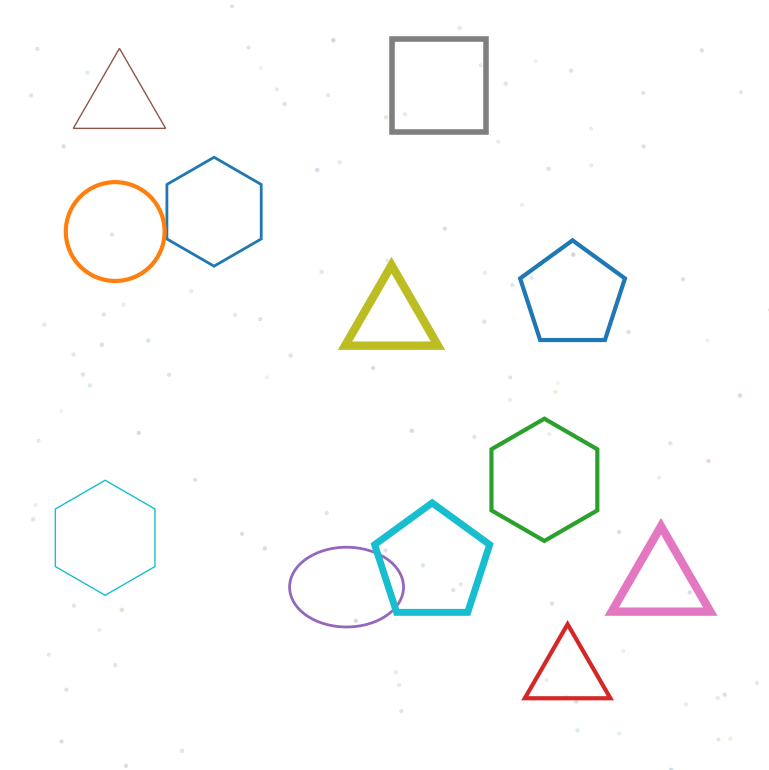[{"shape": "pentagon", "thickness": 1.5, "radius": 0.36, "center": [0.744, 0.616]}, {"shape": "hexagon", "thickness": 1, "radius": 0.35, "center": [0.278, 0.725]}, {"shape": "circle", "thickness": 1.5, "radius": 0.32, "center": [0.15, 0.699]}, {"shape": "hexagon", "thickness": 1.5, "radius": 0.4, "center": [0.707, 0.377]}, {"shape": "triangle", "thickness": 1.5, "radius": 0.32, "center": [0.737, 0.125]}, {"shape": "oval", "thickness": 1, "radius": 0.37, "center": [0.45, 0.238]}, {"shape": "triangle", "thickness": 0.5, "radius": 0.35, "center": [0.155, 0.868]}, {"shape": "triangle", "thickness": 3, "radius": 0.37, "center": [0.858, 0.243]}, {"shape": "square", "thickness": 2, "radius": 0.3, "center": [0.57, 0.889]}, {"shape": "triangle", "thickness": 3, "radius": 0.35, "center": [0.508, 0.586]}, {"shape": "hexagon", "thickness": 0.5, "radius": 0.37, "center": [0.137, 0.302]}, {"shape": "pentagon", "thickness": 2.5, "radius": 0.39, "center": [0.561, 0.268]}]